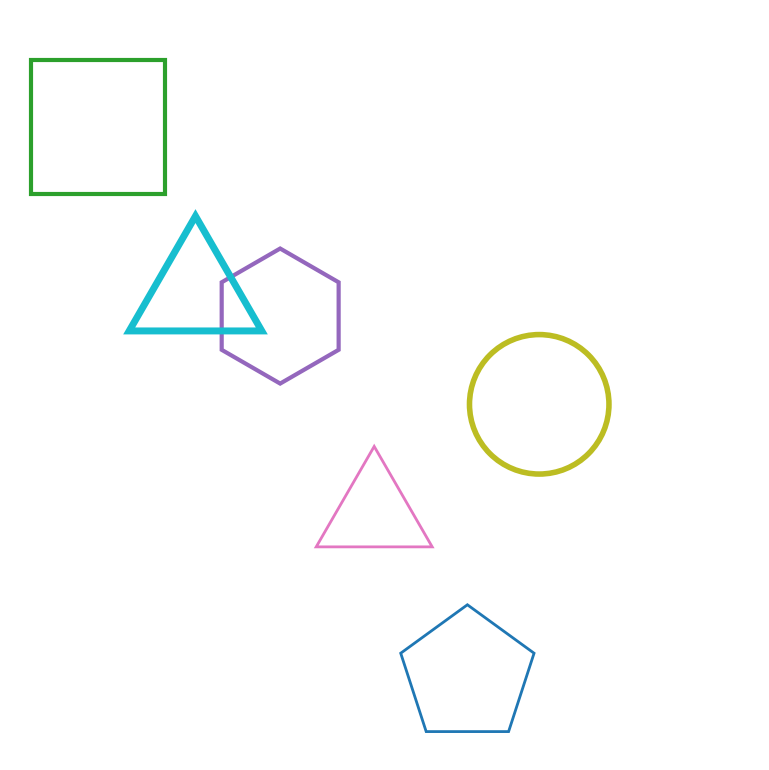[{"shape": "pentagon", "thickness": 1, "radius": 0.46, "center": [0.607, 0.124]}, {"shape": "square", "thickness": 1.5, "radius": 0.44, "center": [0.127, 0.835]}, {"shape": "hexagon", "thickness": 1.5, "radius": 0.44, "center": [0.364, 0.59]}, {"shape": "triangle", "thickness": 1, "radius": 0.43, "center": [0.486, 0.333]}, {"shape": "circle", "thickness": 2, "radius": 0.45, "center": [0.7, 0.475]}, {"shape": "triangle", "thickness": 2.5, "radius": 0.5, "center": [0.254, 0.62]}]